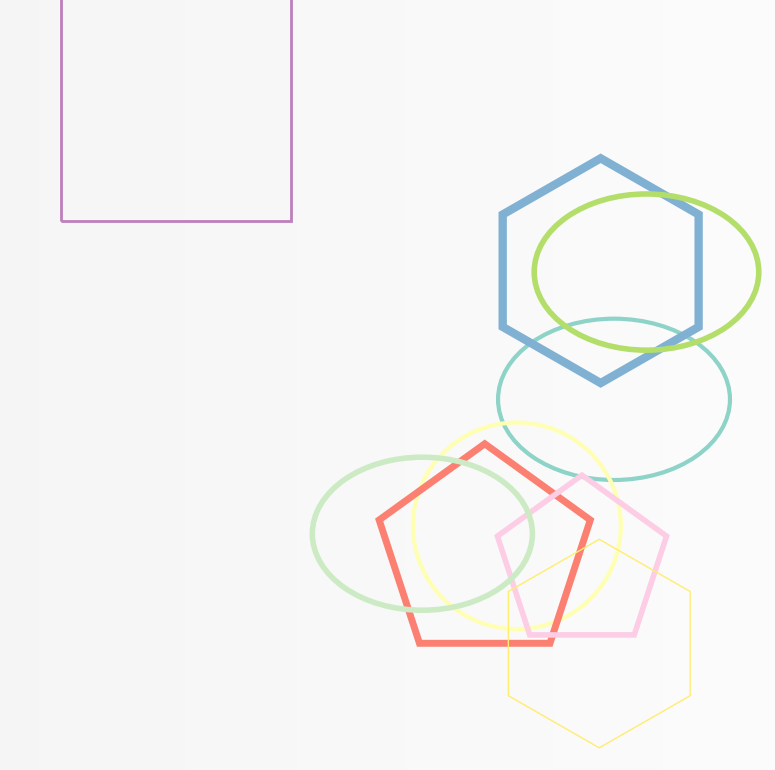[{"shape": "oval", "thickness": 1.5, "radius": 0.75, "center": [0.792, 0.481]}, {"shape": "circle", "thickness": 1.5, "radius": 0.67, "center": [0.667, 0.317]}, {"shape": "pentagon", "thickness": 2.5, "radius": 0.72, "center": [0.625, 0.28]}, {"shape": "hexagon", "thickness": 3, "radius": 0.73, "center": [0.775, 0.648]}, {"shape": "oval", "thickness": 2, "radius": 0.72, "center": [0.834, 0.647]}, {"shape": "pentagon", "thickness": 2, "radius": 0.57, "center": [0.751, 0.268]}, {"shape": "square", "thickness": 1, "radius": 0.74, "center": [0.227, 0.862]}, {"shape": "oval", "thickness": 2, "radius": 0.71, "center": [0.545, 0.307]}, {"shape": "hexagon", "thickness": 0.5, "radius": 0.68, "center": [0.773, 0.164]}]